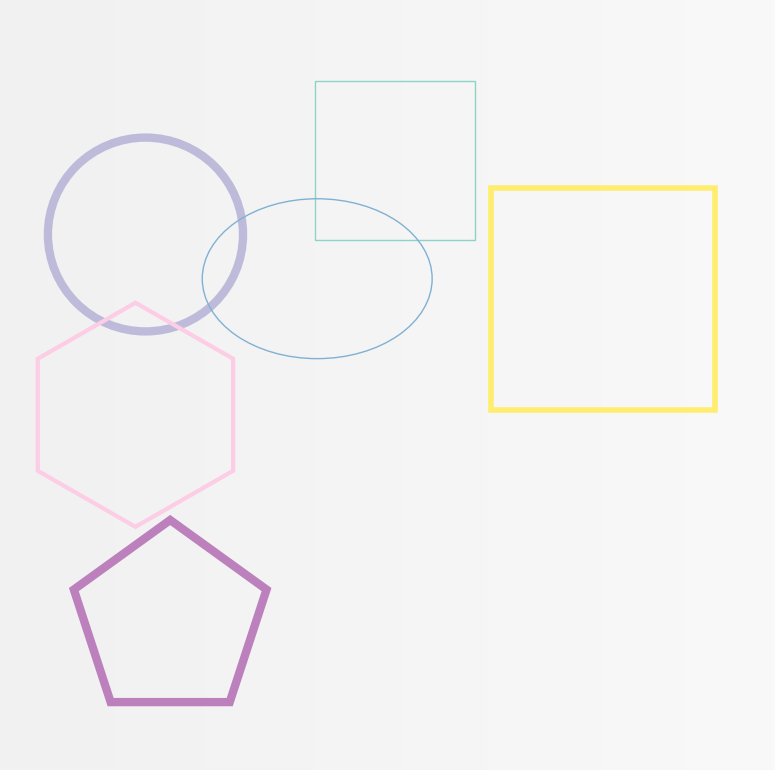[{"shape": "square", "thickness": 0.5, "radius": 0.52, "center": [0.509, 0.792]}, {"shape": "circle", "thickness": 3, "radius": 0.63, "center": [0.188, 0.695]}, {"shape": "oval", "thickness": 0.5, "radius": 0.74, "center": [0.409, 0.638]}, {"shape": "hexagon", "thickness": 1.5, "radius": 0.73, "center": [0.175, 0.461]}, {"shape": "pentagon", "thickness": 3, "radius": 0.65, "center": [0.22, 0.194]}, {"shape": "square", "thickness": 2, "radius": 0.72, "center": [0.778, 0.612]}]